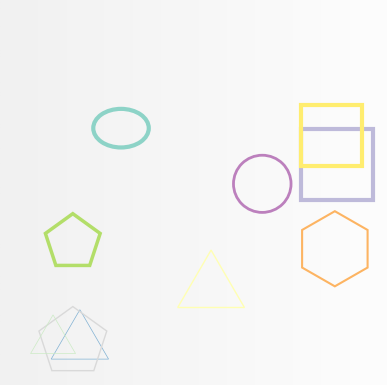[{"shape": "oval", "thickness": 3, "radius": 0.36, "center": [0.312, 0.667]}, {"shape": "triangle", "thickness": 1, "radius": 0.5, "center": [0.545, 0.251]}, {"shape": "square", "thickness": 3, "radius": 0.46, "center": [0.869, 0.571]}, {"shape": "triangle", "thickness": 0.5, "radius": 0.43, "center": [0.206, 0.11]}, {"shape": "hexagon", "thickness": 1.5, "radius": 0.49, "center": [0.864, 0.354]}, {"shape": "pentagon", "thickness": 2.5, "radius": 0.37, "center": [0.188, 0.371]}, {"shape": "pentagon", "thickness": 1, "radius": 0.46, "center": [0.188, 0.112]}, {"shape": "circle", "thickness": 2, "radius": 0.37, "center": [0.677, 0.523]}, {"shape": "triangle", "thickness": 0.5, "radius": 0.34, "center": [0.137, 0.115]}, {"shape": "square", "thickness": 3, "radius": 0.4, "center": [0.855, 0.647]}]